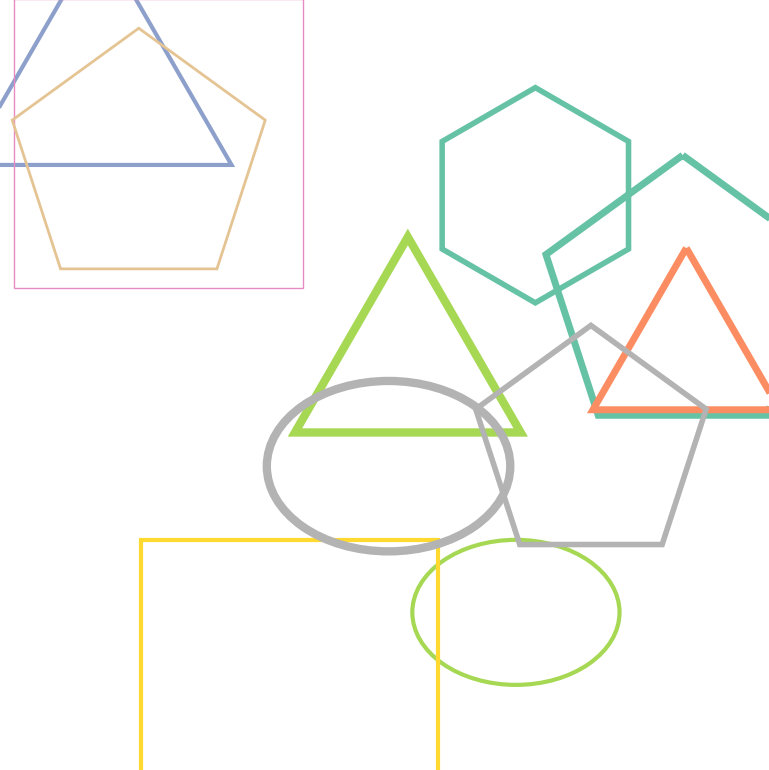[{"shape": "hexagon", "thickness": 2, "radius": 0.7, "center": [0.695, 0.746]}, {"shape": "pentagon", "thickness": 2.5, "radius": 0.93, "center": [0.887, 0.612]}, {"shape": "triangle", "thickness": 2.5, "radius": 0.7, "center": [0.891, 0.538]}, {"shape": "triangle", "thickness": 1.5, "radius": 1.0, "center": [0.128, 0.885]}, {"shape": "square", "thickness": 0.5, "radius": 0.94, "center": [0.206, 0.813]}, {"shape": "oval", "thickness": 1.5, "radius": 0.67, "center": [0.67, 0.205]}, {"shape": "triangle", "thickness": 3, "radius": 0.85, "center": [0.53, 0.523]}, {"shape": "square", "thickness": 1.5, "radius": 0.96, "center": [0.376, 0.106]}, {"shape": "pentagon", "thickness": 1, "radius": 0.86, "center": [0.18, 0.791]}, {"shape": "oval", "thickness": 3, "radius": 0.79, "center": [0.505, 0.395]}, {"shape": "pentagon", "thickness": 2, "radius": 0.79, "center": [0.767, 0.42]}]